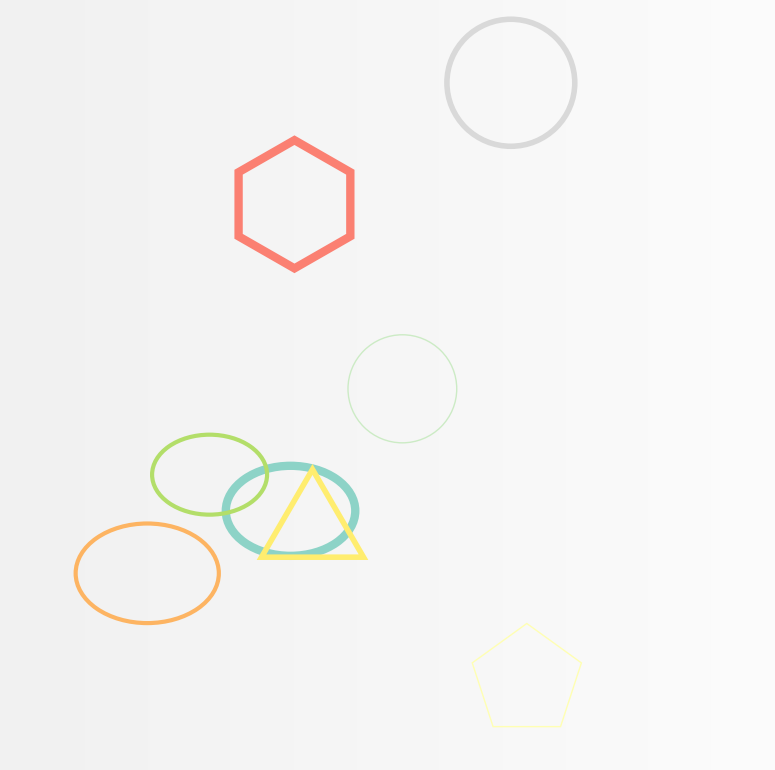[{"shape": "oval", "thickness": 3, "radius": 0.42, "center": [0.375, 0.337]}, {"shape": "pentagon", "thickness": 0.5, "radius": 0.37, "center": [0.68, 0.116]}, {"shape": "hexagon", "thickness": 3, "radius": 0.42, "center": [0.38, 0.735]}, {"shape": "oval", "thickness": 1.5, "radius": 0.46, "center": [0.19, 0.255]}, {"shape": "oval", "thickness": 1.5, "radius": 0.37, "center": [0.27, 0.384]}, {"shape": "circle", "thickness": 2, "radius": 0.41, "center": [0.659, 0.893]}, {"shape": "circle", "thickness": 0.5, "radius": 0.35, "center": [0.519, 0.495]}, {"shape": "triangle", "thickness": 2, "radius": 0.38, "center": [0.403, 0.314]}]